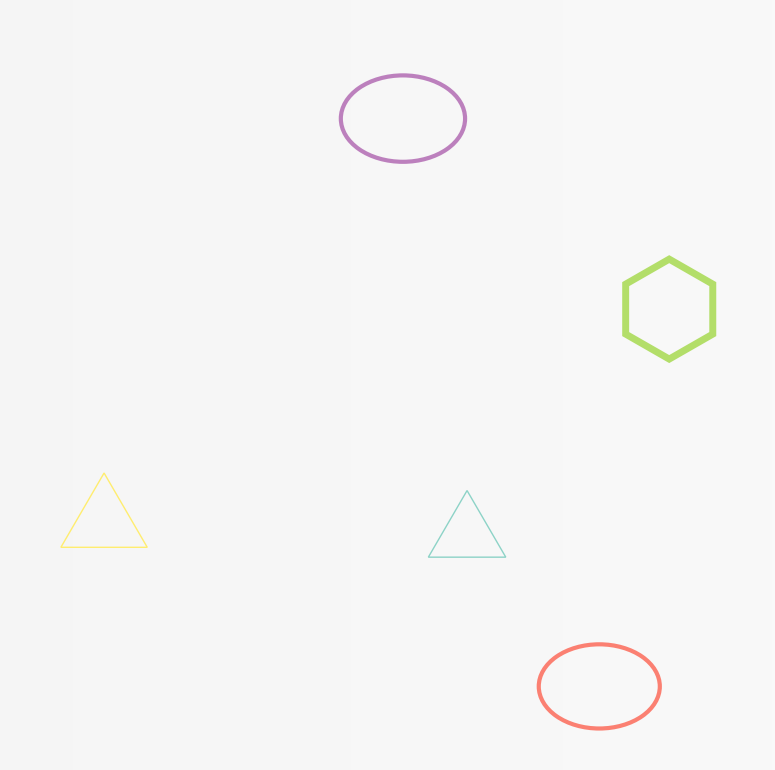[{"shape": "triangle", "thickness": 0.5, "radius": 0.29, "center": [0.603, 0.305]}, {"shape": "oval", "thickness": 1.5, "radius": 0.39, "center": [0.773, 0.109]}, {"shape": "hexagon", "thickness": 2.5, "radius": 0.32, "center": [0.864, 0.599]}, {"shape": "oval", "thickness": 1.5, "radius": 0.4, "center": [0.52, 0.846]}, {"shape": "triangle", "thickness": 0.5, "radius": 0.32, "center": [0.134, 0.321]}]